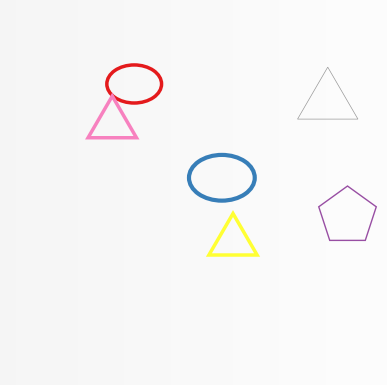[{"shape": "oval", "thickness": 2.5, "radius": 0.35, "center": [0.346, 0.782]}, {"shape": "oval", "thickness": 3, "radius": 0.42, "center": [0.573, 0.538]}, {"shape": "pentagon", "thickness": 1, "radius": 0.39, "center": [0.897, 0.439]}, {"shape": "triangle", "thickness": 2.5, "radius": 0.36, "center": [0.601, 0.374]}, {"shape": "triangle", "thickness": 2.5, "radius": 0.36, "center": [0.29, 0.678]}, {"shape": "triangle", "thickness": 0.5, "radius": 0.45, "center": [0.846, 0.736]}]